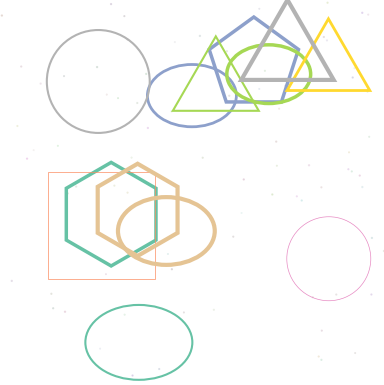[{"shape": "oval", "thickness": 1.5, "radius": 0.69, "center": [0.361, 0.111]}, {"shape": "hexagon", "thickness": 2.5, "radius": 0.67, "center": [0.289, 0.444]}, {"shape": "square", "thickness": 0.5, "radius": 0.69, "center": [0.263, 0.414]}, {"shape": "pentagon", "thickness": 2.5, "radius": 0.61, "center": [0.659, 0.834]}, {"shape": "oval", "thickness": 2, "radius": 0.58, "center": [0.498, 0.752]}, {"shape": "circle", "thickness": 0.5, "radius": 0.55, "center": [0.854, 0.328]}, {"shape": "triangle", "thickness": 1.5, "radius": 0.64, "center": [0.561, 0.777]}, {"shape": "oval", "thickness": 2.5, "radius": 0.54, "center": [0.698, 0.807]}, {"shape": "triangle", "thickness": 2, "radius": 0.62, "center": [0.853, 0.827]}, {"shape": "oval", "thickness": 3, "radius": 0.63, "center": [0.432, 0.4]}, {"shape": "hexagon", "thickness": 3, "radius": 0.6, "center": [0.357, 0.455]}, {"shape": "circle", "thickness": 1.5, "radius": 0.67, "center": [0.255, 0.788]}, {"shape": "triangle", "thickness": 3, "radius": 0.69, "center": [0.747, 0.862]}]